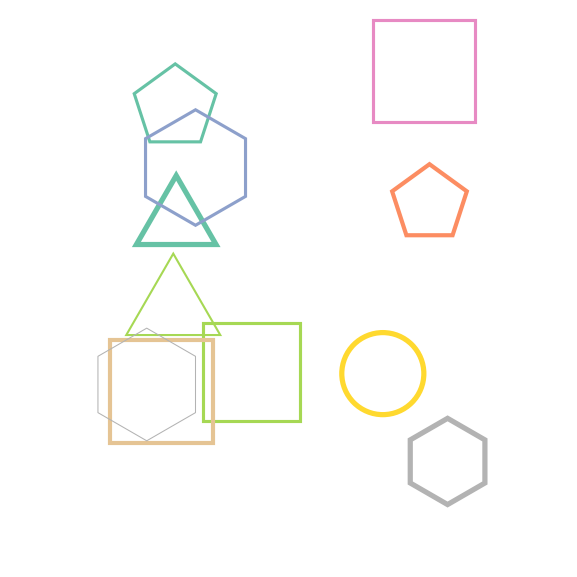[{"shape": "triangle", "thickness": 2.5, "radius": 0.4, "center": [0.305, 0.616]}, {"shape": "pentagon", "thickness": 1.5, "radius": 0.37, "center": [0.303, 0.814]}, {"shape": "pentagon", "thickness": 2, "radius": 0.34, "center": [0.744, 0.647]}, {"shape": "hexagon", "thickness": 1.5, "radius": 0.5, "center": [0.339, 0.709]}, {"shape": "square", "thickness": 1.5, "radius": 0.44, "center": [0.735, 0.876]}, {"shape": "square", "thickness": 1.5, "radius": 0.42, "center": [0.436, 0.355]}, {"shape": "triangle", "thickness": 1, "radius": 0.47, "center": [0.3, 0.466]}, {"shape": "circle", "thickness": 2.5, "radius": 0.36, "center": [0.663, 0.352]}, {"shape": "square", "thickness": 2, "radius": 0.44, "center": [0.28, 0.321]}, {"shape": "hexagon", "thickness": 0.5, "radius": 0.49, "center": [0.254, 0.333]}, {"shape": "hexagon", "thickness": 2.5, "radius": 0.37, "center": [0.775, 0.2]}]